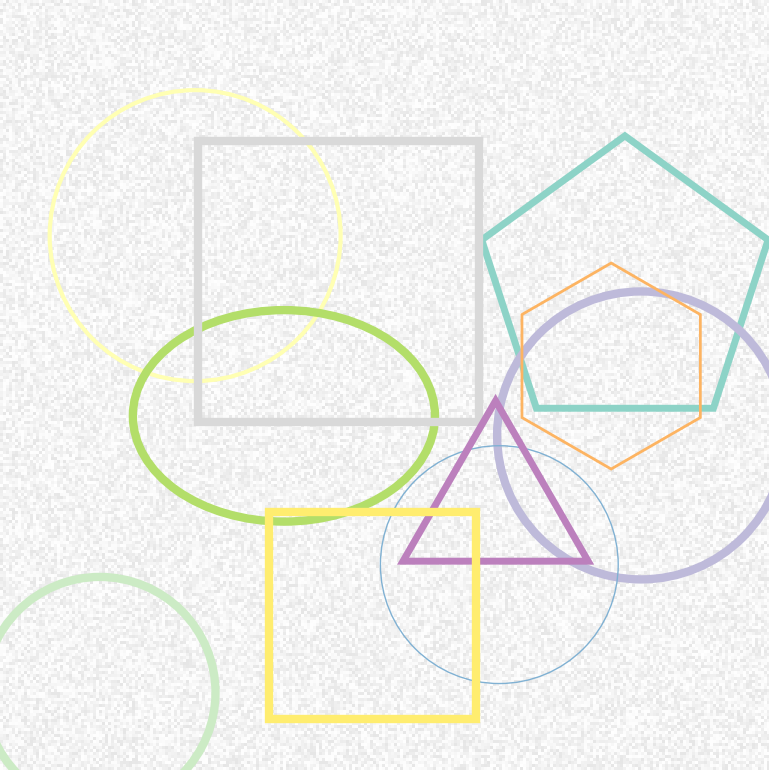[{"shape": "pentagon", "thickness": 2.5, "radius": 0.98, "center": [0.812, 0.628]}, {"shape": "circle", "thickness": 1.5, "radius": 0.94, "center": [0.253, 0.694]}, {"shape": "circle", "thickness": 3, "radius": 0.93, "center": [0.833, 0.435]}, {"shape": "circle", "thickness": 0.5, "radius": 0.77, "center": [0.648, 0.267]}, {"shape": "hexagon", "thickness": 1, "radius": 0.67, "center": [0.794, 0.525]}, {"shape": "oval", "thickness": 3, "radius": 0.98, "center": [0.369, 0.46]}, {"shape": "square", "thickness": 3, "radius": 0.91, "center": [0.44, 0.635]}, {"shape": "triangle", "thickness": 2.5, "radius": 0.69, "center": [0.644, 0.341]}, {"shape": "circle", "thickness": 3, "radius": 0.75, "center": [0.13, 0.101]}, {"shape": "square", "thickness": 3, "radius": 0.67, "center": [0.484, 0.2]}]